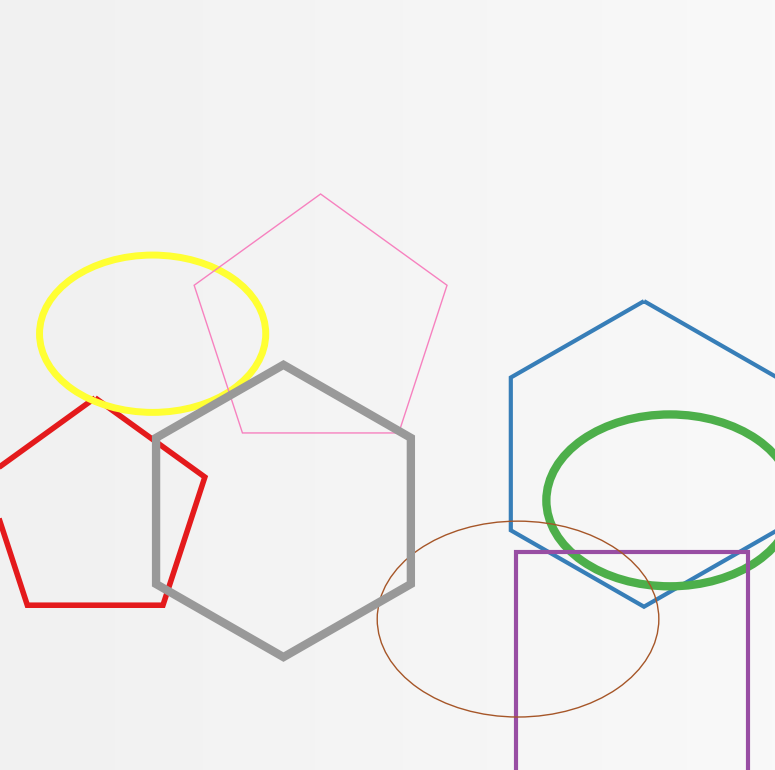[{"shape": "pentagon", "thickness": 2, "radius": 0.74, "center": [0.123, 0.334]}, {"shape": "hexagon", "thickness": 1.5, "radius": 0.99, "center": [0.831, 0.41]}, {"shape": "oval", "thickness": 3, "radius": 0.8, "center": [0.864, 0.35]}, {"shape": "square", "thickness": 1.5, "radius": 0.75, "center": [0.815, 0.134]}, {"shape": "oval", "thickness": 2.5, "radius": 0.73, "center": [0.197, 0.567]}, {"shape": "oval", "thickness": 0.5, "radius": 0.91, "center": [0.668, 0.196]}, {"shape": "pentagon", "thickness": 0.5, "radius": 0.86, "center": [0.414, 0.577]}, {"shape": "hexagon", "thickness": 3, "radius": 0.95, "center": [0.366, 0.336]}]